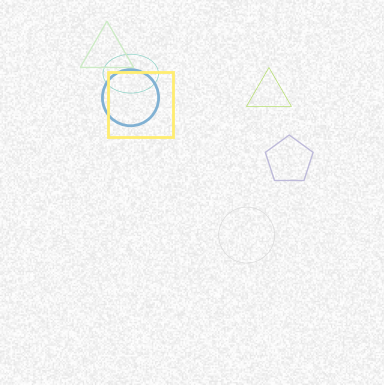[{"shape": "oval", "thickness": 0.5, "radius": 0.36, "center": [0.34, 0.809]}, {"shape": "pentagon", "thickness": 1, "radius": 0.33, "center": [0.751, 0.584]}, {"shape": "circle", "thickness": 2, "radius": 0.36, "center": [0.339, 0.746]}, {"shape": "triangle", "thickness": 0.5, "radius": 0.34, "center": [0.699, 0.757]}, {"shape": "circle", "thickness": 0.5, "radius": 0.36, "center": [0.641, 0.389]}, {"shape": "triangle", "thickness": 1, "radius": 0.4, "center": [0.278, 0.865]}, {"shape": "square", "thickness": 2, "radius": 0.42, "center": [0.365, 0.728]}]